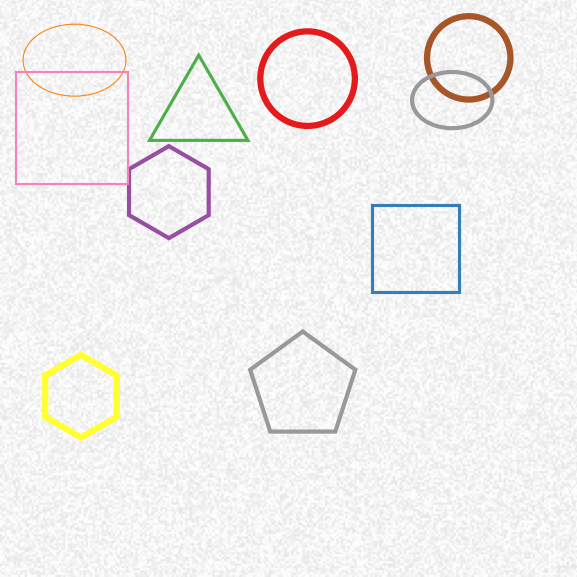[{"shape": "circle", "thickness": 3, "radius": 0.41, "center": [0.533, 0.863]}, {"shape": "square", "thickness": 1.5, "radius": 0.38, "center": [0.719, 0.569]}, {"shape": "triangle", "thickness": 1.5, "radius": 0.49, "center": [0.344, 0.805]}, {"shape": "hexagon", "thickness": 2, "radius": 0.4, "center": [0.292, 0.666]}, {"shape": "oval", "thickness": 0.5, "radius": 0.45, "center": [0.129, 0.895]}, {"shape": "hexagon", "thickness": 3, "radius": 0.36, "center": [0.14, 0.313]}, {"shape": "circle", "thickness": 3, "radius": 0.36, "center": [0.812, 0.899]}, {"shape": "square", "thickness": 1, "radius": 0.49, "center": [0.124, 0.777]}, {"shape": "oval", "thickness": 2, "radius": 0.35, "center": [0.783, 0.826]}, {"shape": "pentagon", "thickness": 2, "radius": 0.48, "center": [0.524, 0.329]}]